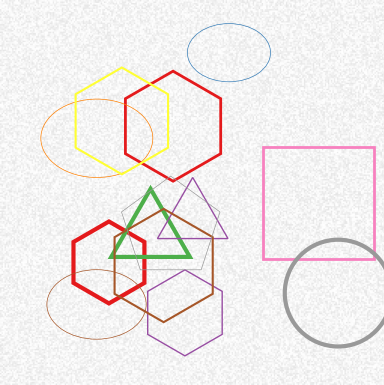[{"shape": "hexagon", "thickness": 3, "radius": 0.53, "center": [0.283, 0.318]}, {"shape": "hexagon", "thickness": 2, "radius": 0.71, "center": [0.449, 0.672]}, {"shape": "oval", "thickness": 0.5, "radius": 0.54, "center": [0.595, 0.863]}, {"shape": "triangle", "thickness": 3, "radius": 0.59, "center": [0.391, 0.392]}, {"shape": "triangle", "thickness": 1, "radius": 0.53, "center": [0.501, 0.433]}, {"shape": "hexagon", "thickness": 1, "radius": 0.56, "center": [0.48, 0.187]}, {"shape": "oval", "thickness": 0.5, "radius": 0.73, "center": [0.251, 0.641]}, {"shape": "hexagon", "thickness": 1.5, "radius": 0.69, "center": [0.317, 0.686]}, {"shape": "hexagon", "thickness": 1.5, "radius": 0.74, "center": [0.425, 0.31]}, {"shape": "oval", "thickness": 0.5, "radius": 0.64, "center": [0.251, 0.209]}, {"shape": "square", "thickness": 2, "radius": 0.72, "center": [0.827, 0.472]}, {"shape": "circle", "thickness": 3, "radius": 0.69, "center": [0.878, 0.239]}, {"shape": "pentagon", "thickness": 0.5, "radius": 0.67, "center": [0.443, 0.408]}]